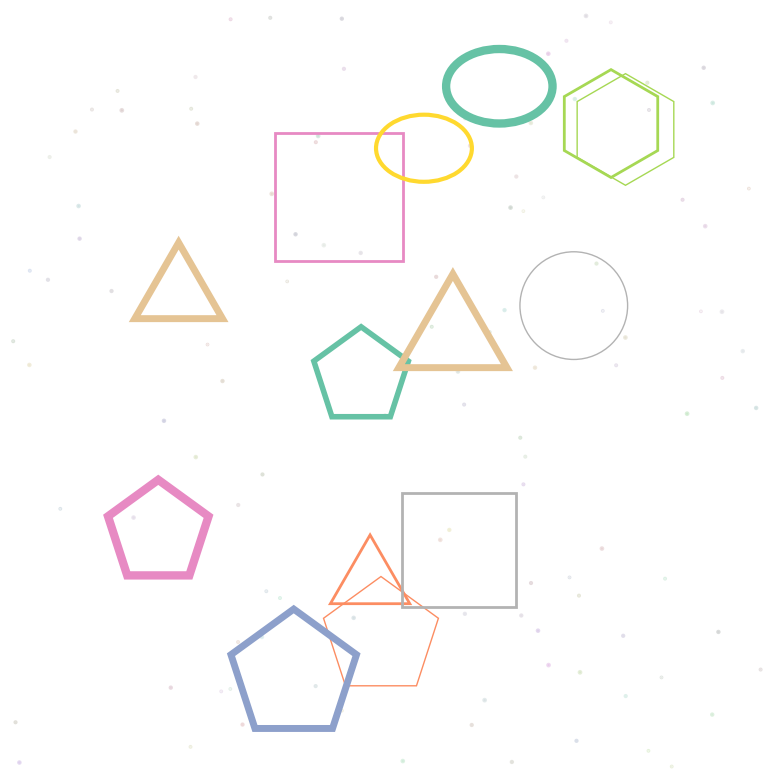[{"shape": "oval", "thickness": 3, "radius": 0.35, "center": [0.648, 0.888]}, {"shape": "pentagon", "thickness": 2, "radius": 0.32, "center": [0.469, 0.511]}, {"shape": "pentagon", "thickness": 0.5, "radius": 0.39, "center": [0.495, 0.173]}, {"shape": "triangle", "thickness": 1, "radius": 0.3, "center": [0.481, 0.246]}, {"shape": "pentagon", "thickness": 2.5, "radius": 0.43, "center": [0.381, 0.123]}, {"shape": "pentagon", "thickness": 3, "radius": 0.34, "center": [0.206, 0.308]}, {"shape": "square", "thickness": 1, "radius": 0.41, "center": [0.44, 0.744]}, {"shape": "hexagon", "thickness": 1, "radius": 0.35, "center": [0.794, 0.84]}, {"shape": "hexagon", "thickness": 0.5, "radius": 0.36, "center": [0.812, 0.832]}, {"shape": "oval", "thickness": 1.5, "radius": 0.31, "center": [0.551, 0.807]}, {"shape": "triangle", "thickness": 2.5, "radius": 0.41, "center": [0.588, 0.563]}, {"shape": "triangle", "thickness": 2.5, "radius": 0.33, "center": [0.232, 0.619]}, {"shape": "square", "thickness": 1, "radius": 0.37, "center": [0.596, 0.286]}, {"shape": "circle", "thickness": 0.5, "radius": 0.35, "center": [0.745, 0.603]}]